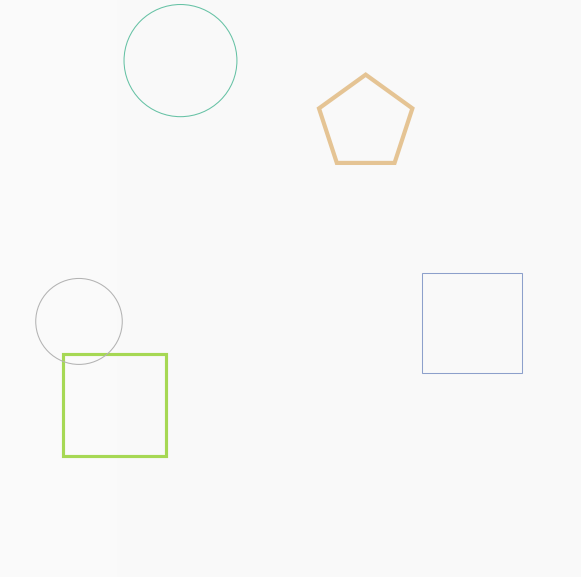[{"shape": "circle", "thickness": 0.5, "radius": 0.49, "center": [0.31, 0.894]}, {"shape": "square", "thickness": 0.5, "radius": 0.43, "center": [0.812, 0.44]}, {"shape": "square", "thickness": 1.5, "radius": 0.44, "center": [0.197, 0.298]}, {"shape": "pentagon", "thickness": 2, "radius": 0.42, "center": [0.629, 0.785]}, {"shape": "circle", "thickness": 0.5, "radius": 0.37, "center": [0.136, 0.443]}]